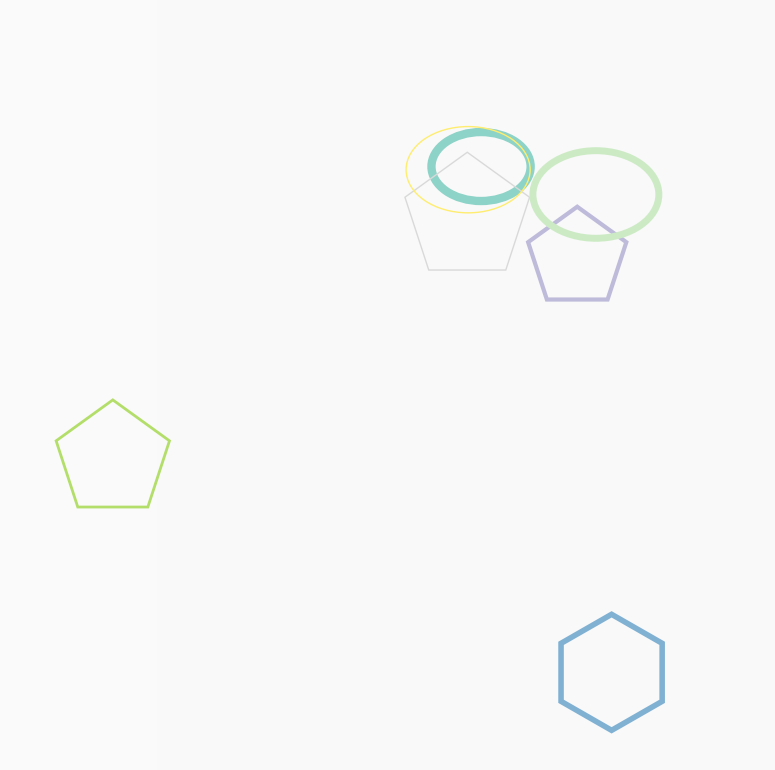[{"shape": "oval", "thickness": 3, "radius": 0.32, "center": [0.621, 0.784]}, {"shape": "pentagon", "thickness": 1.5, "radius": 0.33, "center": [0.745, 0.665]}, {"shape": "hexagon", "thickness": 2, "radius": 0.38, "center": [0.789, 0.127]}, {"shape": "pentagon", "thickness": 1, "radius": 0.38, "center": [0.146, 0.404]}, {"shape": "pentagon", "thickness": 0.5, "radius": 0.42, "center": [0.603, 0.718]}, {"shape": "oval", "thickness": 2.5, "radius": 0.41, "center": [0.769, 0.747]}, {"shape": "oval", "thickness": 0.5, "radius": 0.4, "center": [0.604, 0.78]}]